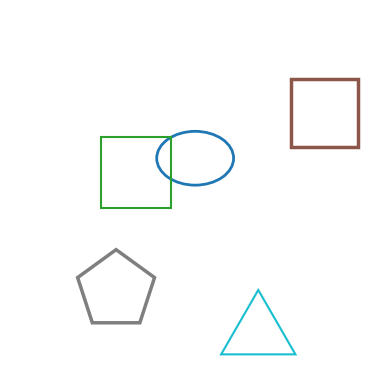[{"shape": "oval", "thickness": 2, "radius": 0.5, "center": [0.507, 0.589]}, {"shape": "square", "thickness": 1.5, "radius": 0.46, "center": [0.353, 0.552]}, {"shape": "square", "thickness": 2.5, "radius": 0.44, "center": [0.843, 0.707]}, {"shape": "pentagon", "thickness": 2.5, "radius": 0.52, "center": [0.301, 0.247]}, {"shape": "triangle", "thickness": 1.5, "radius": 0.56, "center": [0.671, 0.135]}]